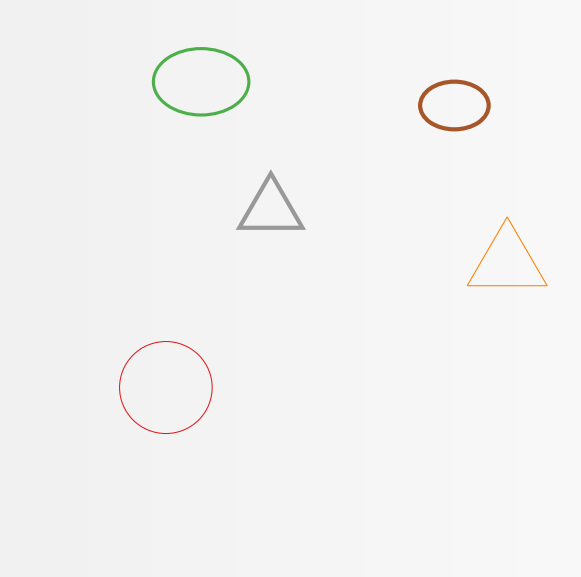[{"shape": "circle", "thickness": 0.5, "radius": 0.4, "center": [0.285, 0.328]}, {"shape": "oval", "thickness": 1.5, "radius": 0.41, "center": [0.346, 0.857]}, {"shape": "triangle", "thickness": 0.5, "radius": 0.4, "center": [0.873, 0.544]}, {"shape": "oval", "thickness": 2, "radius": 0.29, "center": [0.782, 0.816]}, {"shape": "triangle", "thickness": 2, "radius": 0.31, "center": [0.466, 0.636]}]